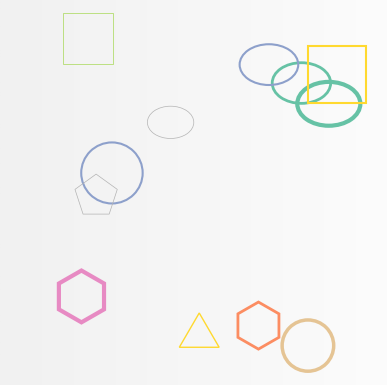[{"shape": "oval", "thickness": 3, "radius": 0.41, "center": [0.849, 0.73]}, {"shape": "oval", "thickness": 2, "radius": 0.38, "center": [0.778, 0.784]}, {"shape": "hexagon", "thickness": 2, "radius": 0.31, "center": [0.667, 0.154]}, {"shape": "circle", "thickness": 1.5, "radius": 0.4, "center": [0.289, 0.551]}, {"shape": "oval", "thickness": 1.5, "radius": 0.38, "center": [0.694, 0.832]}, {"shape": "hexagon", "thickness": 3, "radius": 0.34, "center": [0.21, 0.23]}, {"shape": "square", "thickness": 0.5, "radius": 0.33, "center": [0.228, 0.9]}, {"shape": "triangle", "thickness": 1, "radius": 0.3, "center": [0.514, 0.128]}, {"shape": "square", "thickness": 1.5, "radius": 0.37, "center": [0.87, 0.806]}, {"shape": "circle", "thickness": 2.5, "radius": 0.33, "center": [0.795, 0.102]}, {"shape": "pentagon", "thickness": 0.5, "radius": 0.29, "center": [0.248, 0.49]}, {"shape": "oval", "thickness": 0.5, "radius": 0.3, "center": [0.44, 0.682]}]